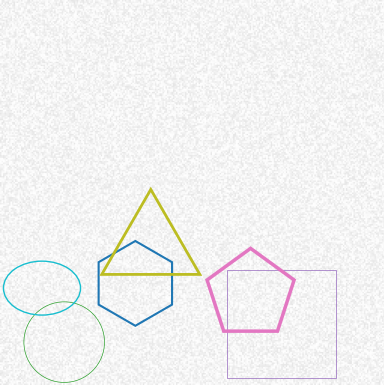[{"shape": "hexagon", "thickness": 1.5, "radius": 0.55, "center": [0.352, 0.264]}, {"shape": "circle", "thickness": 0.5, "radius": 0.52, "center": [0.167, 0.111]}, {"shape": "square", "thickness": 0.5, "radius": 0.7, "center": [0.731, 0.158]}, {"shape": "pentagon", "thickness": 2.5, "radius": 0.59, "center": [0.651, 0.236]}, {"shape": "triangle", "thickness": 2, "radius": 0.74, "center": [0.392, 0.361]}, {"shape": "oval", "thickness": 1, "radius": 0.5, "center": [0.109, 0.252]}]